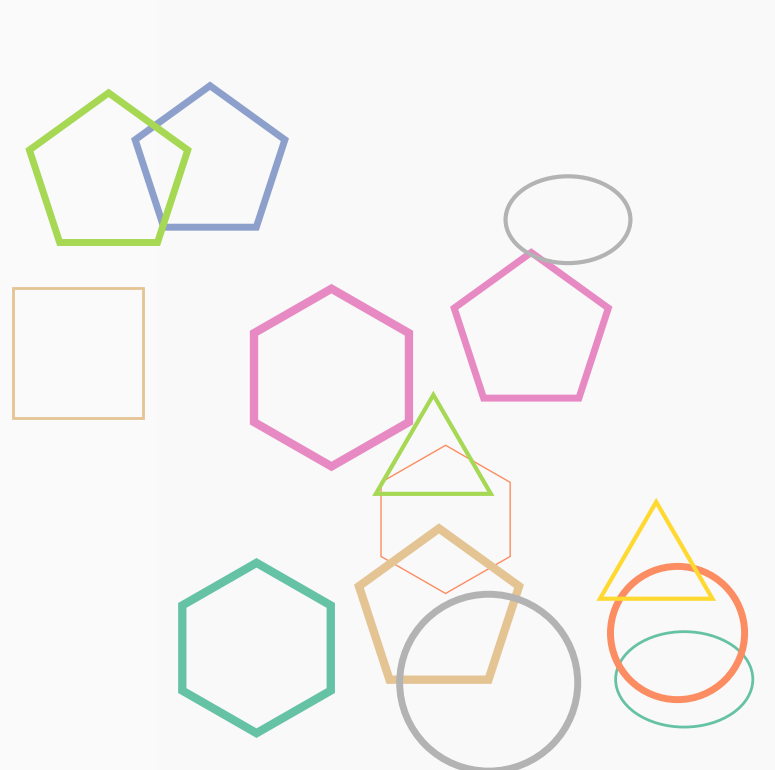[{"shape": "hexagon", "thickness": 3, "radius": 0.55, "center": [0.331, 0.158]}, {"shape": "oval", "thickness": 1, "radius": 0.44, "center": [0.883, 0.118]}, {"shape": "hexagon", "thickness": 0.5, "radius": 0.48, "center": [0.575, 0.325]}, {"shape": "circle", "thickness": 2.5, "radius": 0.43, "center": [0.874, 0.178]}, {"shape": "pentagon", "thickness": 2.5, "radius": 0.51, "center": [0.271, 0.787]}, {"shape": "pentagon", "thickness": 2.5, "radius": 0.52, "center": [0.685, 0.568]}, {"shape": "hexagon", "thickness": 3, "radius": 0.58, "center": [0.428, 0.51]}, {"shape": "pentagon", "thickness": 2.5, "radius": 0.54, "center": [0.14, 0.772]}, {"shape": "triangle", "thickness": 1.5, "radius": 0.43, "center": [0.559, 0.401]}, {"shape": "triangle", "thickness": 1.5, "radius": 0.42, "center": [0.847, 0.264]}, {"shape": "square", "thickness": 1, "radius": 0.42, "center": [0.101, 0.541]}, {"shape": "pentagon", "thickness": 3, "radius": 0.54, "center": [0.566, 0.205]}, {"shape": "circle", "thickness": 2.5, "radius": 0.57, "center": [0.631, 0.113]}, {"shape": "oval", "thickness": 1.5, "radius": 0.4, "center": [0.733, 0.715]}]